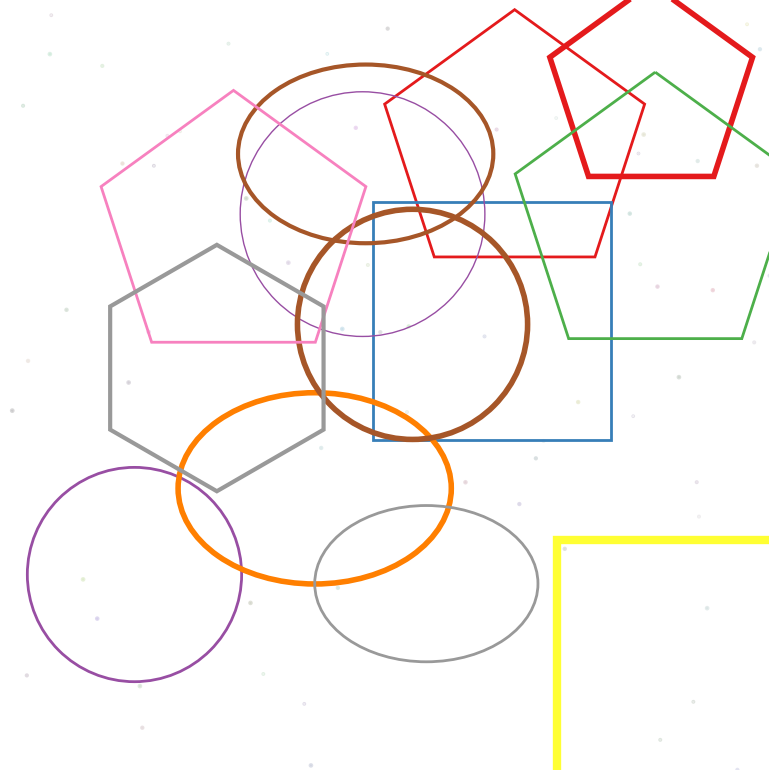[{"shape": "pentagon", "thickness": 1, "radius": 0.89, "center": [0.668, 0.81]}, {"shape": "pentagon", "thickness": 2, "radius": 0.69, "center": [0.846, 0.883]}, {"shape": "square", "thickness": 1, "radius": 0.77, "center": [0.639, 0.583]}, {"shape": "pentagon", "thickness": 1, "radius": 0.96, "center": [0.851, 0.715]}, {"shape": "circle", "thickness": 0.5, "radius": 0.79, "center": [0.471, 0.722]}, {"shape": "circle", "thickness": 1, "radius": 0.7, "center": [0.175, 0.254]}, {"shape": "oval", "thickness": 2, "radius": 0.89, "center": [0.409, 0.366]}, {"shape": "square", "thickness": 3, "radius": 0.77, "center": [0.878, 0.145]}, {"shape": "oval", "thickness": 1.5, "radius": 0.83, "center": [0.475, 0.8]}, {"shape": "circle", "thickness": 2, "radius": 0.75, "center": [0.536, 0.579]}, {"shape": "pentagon", "thickness": 1, "radius": 0.9, "center": [0.303, 0.702]}, {"shape": "hexagon", "thickness": 1.5, "radius": 0.8, "center": [0.282, 0.522]}, {"shape": "oval", "thickness": 1, "radius": 0.72, "center": [0.554, 0.242]}]